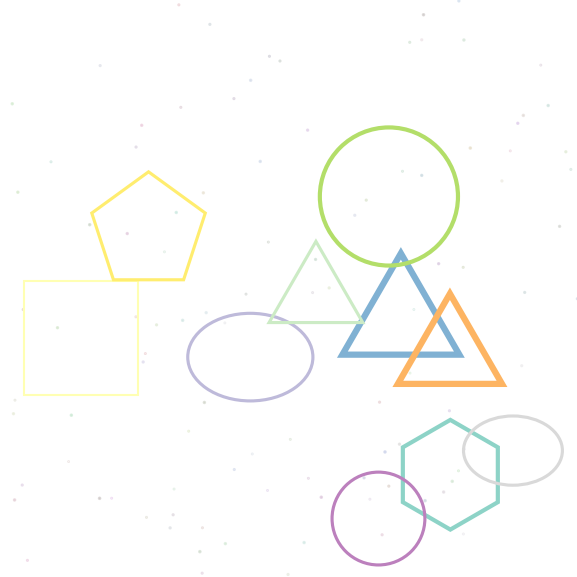[{"shape": "hexagon", "thickness": 2, "radius": 0.47, "center": [0.78, 0.177]}, {"shape": "square", "thickness": 1, "radius": 0.5, "center": [0.14, 0.414]}, {"shape": "oval", "thickness": 1.5, "radius": 0.54, "center": [0.433, 0.381]}, {"shape": "triangle", "thickness": 3, "radius": 0.58, "center": [0.694, 0.443]}, {"shape": "triangle", "thickness": 3, "radius": 0.52, "center": [0.779, 0.386]}, {"shape": "circle", "thickness": 2, "radius": 0.6, "center": [0.673, 0.659]}, {"shape": "oval", "thickness": 1.5, "radius": 0.43, "center": [0.888, 0.219]}, {"shape": "circle", "thickness": 1.5, "radius": 0.4, "center": [0.655, 0.101]}, {"shape": "triangle", "thickness": 1.5, "radius": 0.47, "center": [0.547, 0.487]}, {"shape": "pentagon", "thickness": 1.5, "radius": 0.52, "center": [0.257, 0.598]}]